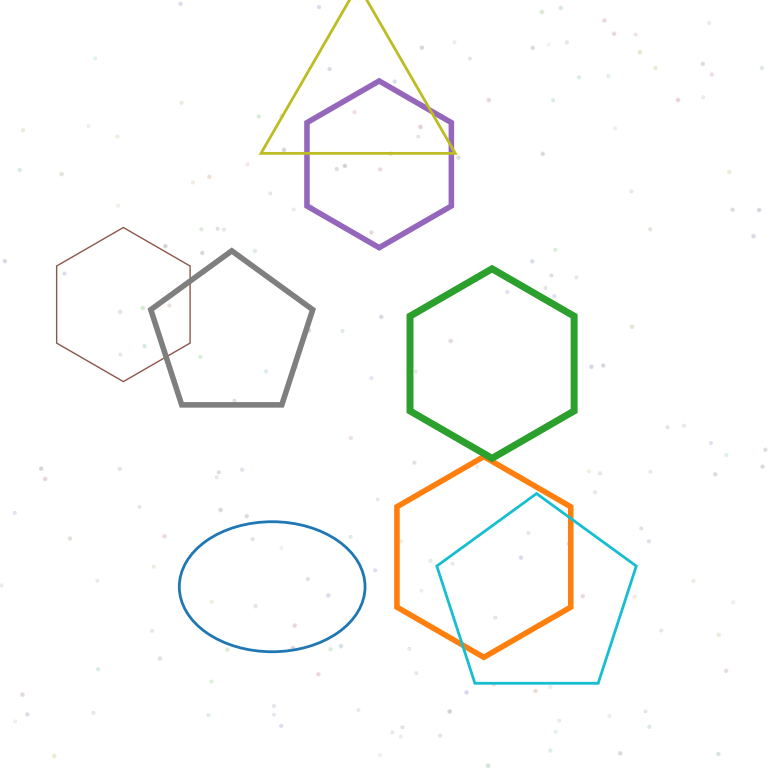[{"shape": "oval", "thickness": 1, "radius": 0.6, "center": [0.353, 0.238]}, {"shape": "hexagon", "thickness": 2, "radius": 0.65, "center": [0.628, 0.277]}, {"shape": "hexagon", "thickness": 2.5, "radius": 0.62, "center": [0.639, 0.528]}, {"shape": "hexagon", "thickness": 2, "radius": 0.54, "center": [0.492, 0.787]}, {"shape": "hexagon", "thickness": 0.5, "radius": 0.5, "center": [0.16, 0.604]}, {"shape": "pentagon", "thickness": 2, "radius": 0.55, "center": [0.301, 0.564]}, {"shape": "triangle", "thickness": 1, "radius": 0.73, "center": [0.465, 0.874]}, {"shape": "pentagon", "thickness": 1, "radius": 0.68, "center": [0.697, 0.223]}]